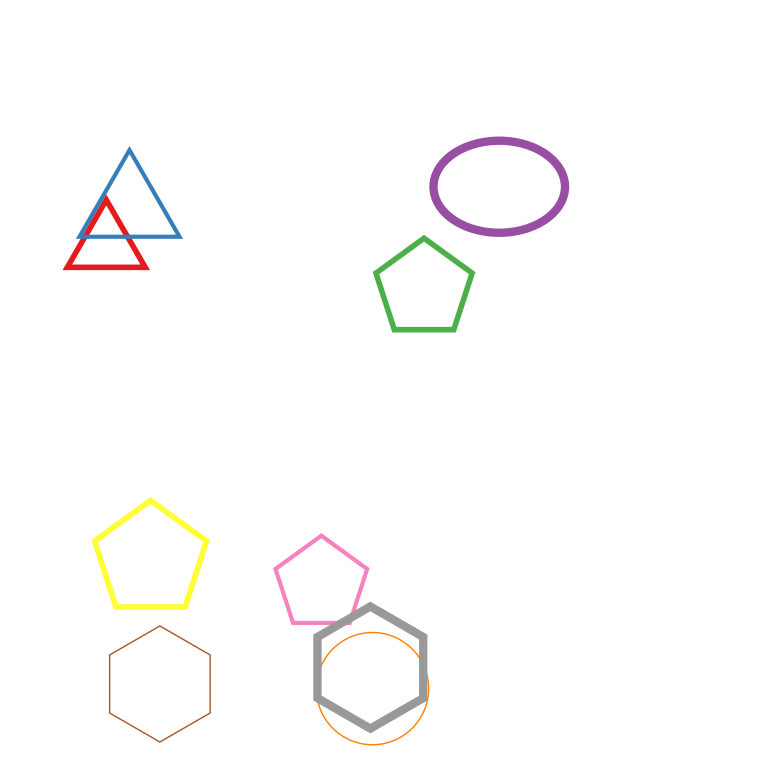[{"shape": "triangle", "thickness": 2, "radius": 0.29, "center": [0.138, 0.682]}, {"shape": "triangle", "thickness": 1.5, "radius": 0.38, "center": [0.168, 0.73]}, {"shape": "pentagon", "thickness": 2, "radius": 0.33, "center": [0.551, 0.625]}, {"shape": "oval", "thickness": 3, "radius": 0.43, "center": [0.648, 0.757]}, {"shape": "circle", "thickness": 0.5, "radius": 0.36, "center": [0.484, 0.106]}, {"shape": "pentagon", "thickness": 2, "radius": 0.38, "center": [0.195, 0.274]}, {"shape": "hexagon", "thickness": 0.5, "radius": 0.38, "center": [0.208, 0.112]}, {"shape": "pentagon", "thickness": 1.5, "radius": 0.31, "center": [0.417, 0.242]}, {"shape": "hexagon", "thickness": 3, "radius": 0.4, "center": [0.481, 0.133]}]